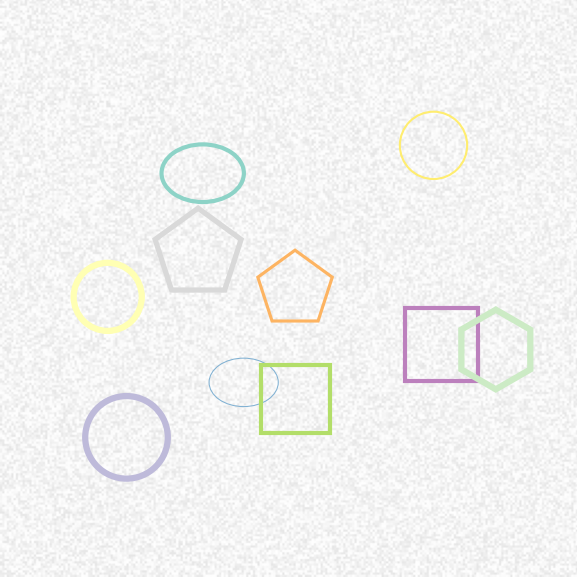[{"shape": "oval", "thickness": 2, "radius": 0.36, "center": [0.351, 0.699]}, {"shape": "circle", "thickness": 3, "radius": 0.29, "center": [0.186, 0.485]}, {"shape": "circle", "thickness": 3, "radius": 0.36, "center": [0.219, 0.242]}, {"shape": "oval", "thickness": 0.5, "radius": 0.3, "center": [0.422, 0.337]}, {"shape": "pentagon", "thickness": 1.5, "radius": 0.34, "center": [0.511, 0.498]}, {"shape": "square", "thickness": 2, "radius": 0.3, "center": [0.512, 0.308]}, {"shape": "pentagon", "thickness": 2.5, "radius": 0.39, "center": [0.343, 0.56]}, {"shape": "square", "thickness": 2, "radius": 0.31, "center": [0.765, 0.402]}, {"shape": "hexagon", "thickness": 3, "radius": 0.34, "center": [0.859, 0.394]}, {"shape": "circle", "thickness": 1, "radius": 0.29, "center": [0.751, 0.747]}]